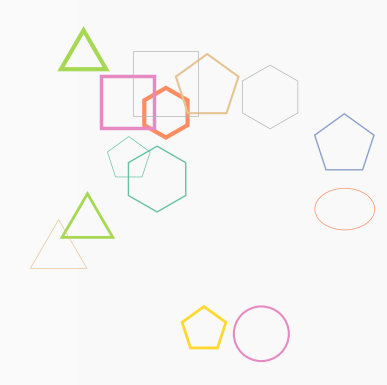[{"shape": "hexagon", "thickness": 1, "radius": 0.43, "center": [0.405, 0.535]}, {"shape": "pentagon", "thickness": 0.5, "radius": 0.29, "center": [0.332, 0.587]}, {"shape": "oval", "thickness": 0.5, "radius": 0.39, "center": [0.89, 0.457]}, {"shape": "hexagon", "thickness": 3, "radius": 0.32, "center": [0.428, 0.707]}, {"shape": "pentagon", "thickness": 1, "radius": 0.4, "center": [0.889, 0.624]}, {"shape": "circle", "thickness": 1.5, "radius": 0.35, "center": [0.674, 0.133]}, {"shape": "square", "thickness": 2.5, "radius": 0.34, "center": [0.329, 0.736]}, {"shape": "triangle", "thickness": 2, "radius": 0.38, "center": [0.226, 0.421]}, {"shape": "triangle", "thickness": 3, "radius": 0.34, "center": [0.216, 0.854]}, {"shape": "pentagon", "thickness": 2, "radius": 0.3, "center": [0.526, 0.144]}, {"shape": "pentagon", "thickness": 1.5, "radius": 0.42, "center": [0.535, 0.775]}, {"shape": "triangle", "thickness": 0.5, "radius": 0.42, "center": [0.151, 0.345]}, {"shape": "square", "thickness": 0.5, "radius": 0.42, "center": [0.428, 0.783]}, {"shape": "hexagon", "thickness": 0.5, "radius": 0.41, "center": [0.697, 0.748]}]